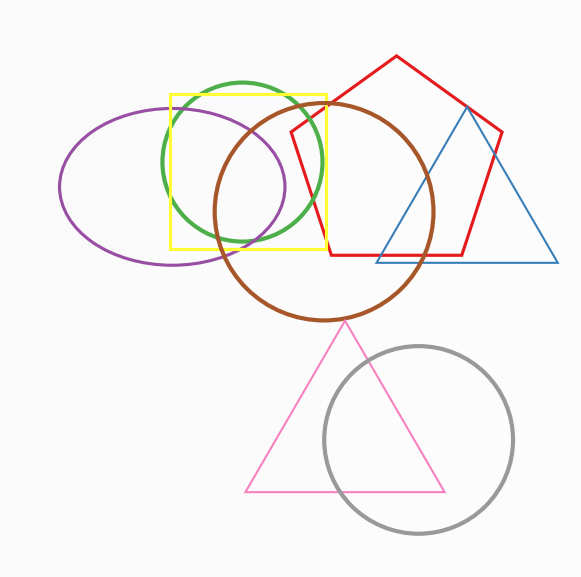[{"shape": "pentagon", "thickness": 1.5, "radius": 0.95, "center": [0.682, 0.711]}, {"shape": "triangle", "thickness": 1, "radius": 0.9, "center": [0.804, 0.634]}, {"shape": "circle", "thickness": 2, "radius": 0.69, "center": [0.417, 0.718]}, {"shape": "oval", "thickness": 1.5, "radius": 0.97, "center": [0.296, 0.676]}, {"shape": "square", "thickness": 1.5, "radius": 0.67, "center": [0.426, 0.702]}, {"shape": "circle", "thickness": 2, "radius": 0.94, "center": [0.558, 0.632]}, {"shape": "triangle", "thickness": 1, "radius": 0.99, "center": [0.594, 0.246]}, {"shape": "circle", "thickness": 2, "radius": 0.81, "center": [0.72, 0.237]}]